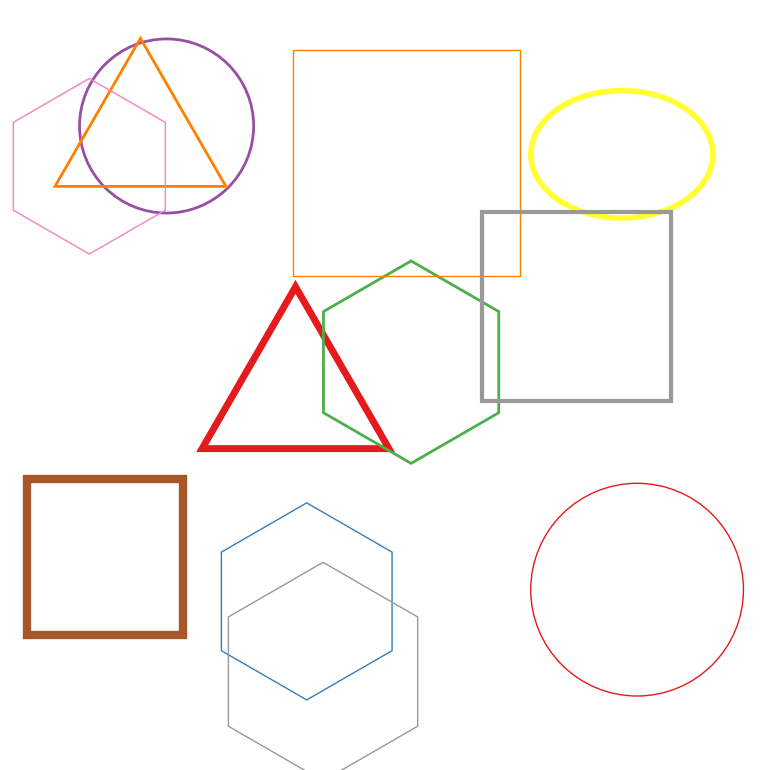[{"shape": "circle", "thickness": 0.5, "radius": 0.69, "center": [0.827, 0.234]}, {"shape": "triangle", "thickness": 2.5, "radius": 0.7, "center": [0.384, 0.487]}, {"shape": "hexagon", "thickness": 0.5, "radius": 0.64, "center": [0.398, 0.219]}, {"shape": "hexagon", "thickness": 1, "radius": 0.66, "center": [0.534, 0.53]}, {"shape": "circle", "thickness": 1, "radius": 0.57, "center": [0.216, 0.836]}, {"shape": "square", "thickness": 0.5, "radius": 0.74, "center": [0.528, 0.788]}, {"shape": "triangle", "thickness": 1, "radius": 0.64, "center": [0.182, 0.822]}, {"shape": "oval", "thickness": 2, "radius": 0.59, "center": [0.808, 0.8]}, {"shape": "square", "thickness": 3, "radius": 0.51, "center": [0.136, 0.277]}, {"shape": "hexagon", "thickness": 0.5, "radius": 0.57, "center": [0.116, 0.784]}, {"shape": "hexagon", "thickness": 0.5, "radius": 0.71, "center": [0.42, 0.128]}, {"shape": "square", "thickness": 1.5, "radius": 0.61, "center": [0.749, 0.601]}]